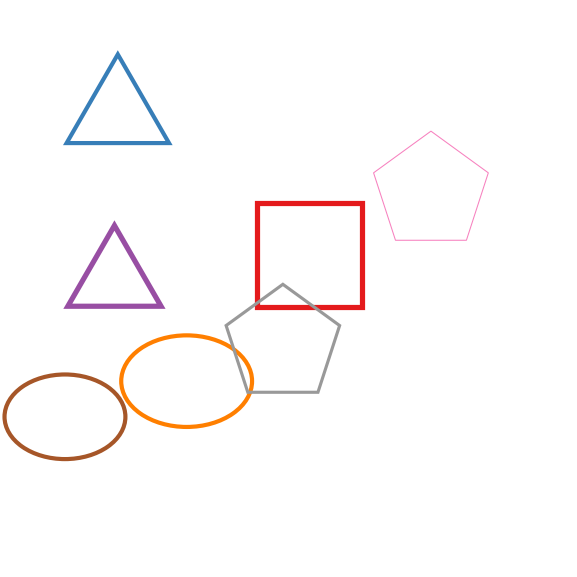[{"shape": "square", "thickness": 2.5, "radius": 0.45, "center": [0.536, 0.558]}, {"shape": "triangle", "thickness": 2, "radius": 0.51, "center": [0.204, 0.803]}, {"shape": "triangle", "thickness": 2.5, "radius": 0.47, "center": [0.198, 0.515]}, {"shape": "oval", "thickness": 2, "radius": 0.57, "center": [0.323, 0.339]}, {"shape": "oval", "thickness": 2, "radius": 0.52, "center": [0.112, 0.277]}, {"shape": "pentagon", "thickness": 0.5, "radius": 0.52, "center": [0.746, 0.668]}, {"shape": "pentagon", "thickness": 1.5, "radius": 0.52, "center": [0.49, 0.403]}]